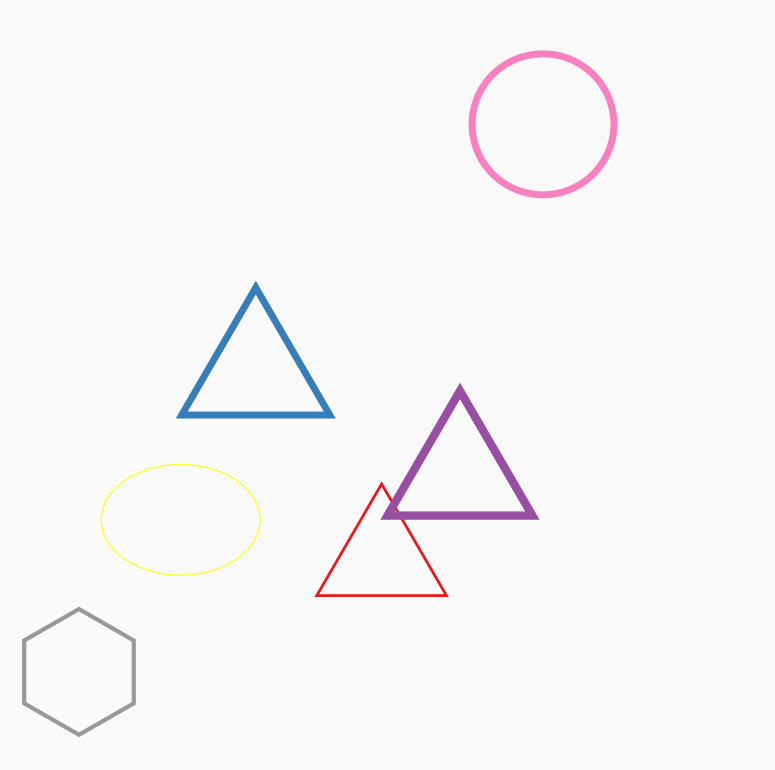[{"shape": "triangle", "thickness": 1, "radius": 0.48, "center": [0.492, 0.275]}, {"shape": "triangle", "thickness": 2.5, "radius": 0.55, "center": [0.33, 0.516]}, {"shape": "triangle", "thickness": 3, "radius": 0.54, "center": [0.594, 0.384]}, {"shape": "oval", "thickness": 0.5, "radius": 0.51, "center": [0.233, 0.325]}, {"shape": "circle", "thickness": 2.5, "radius": 0.46, "center": [0.701, 0.839]}, {"shape": "hexagon", "thickness": 1.5, "radius": 0.41, "center": [0.102, 0.127]}]